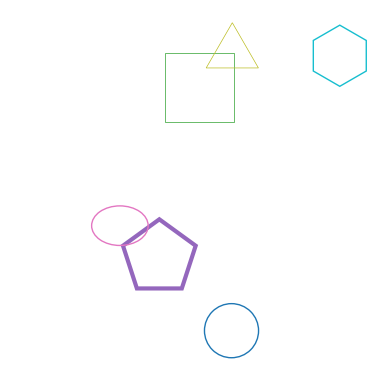[{"shape": "circle", "thickness": 1, "radius": 0.35, "center": [0.601, 0.141]}, {"shape": "square", "thickness": 0.5, "radius": 0.45, "center": [0.518, 0.772]}, {"shape": "pentagon", "thickness": 3, "radius": 0.5, "center": [0.414, 0.331]}, {"shape": "oval", "thickness": 1, "radius": 0.37, "center": [0.311, 0.414]}, {"shape": "triangle", "thickness": 0.5, "radius": 0.39, "center": [0.603, 0.863]}, {"shape": "hexagon", "thickness": 1, "radius": 0.4, "center": [0.883, 0.855]}]